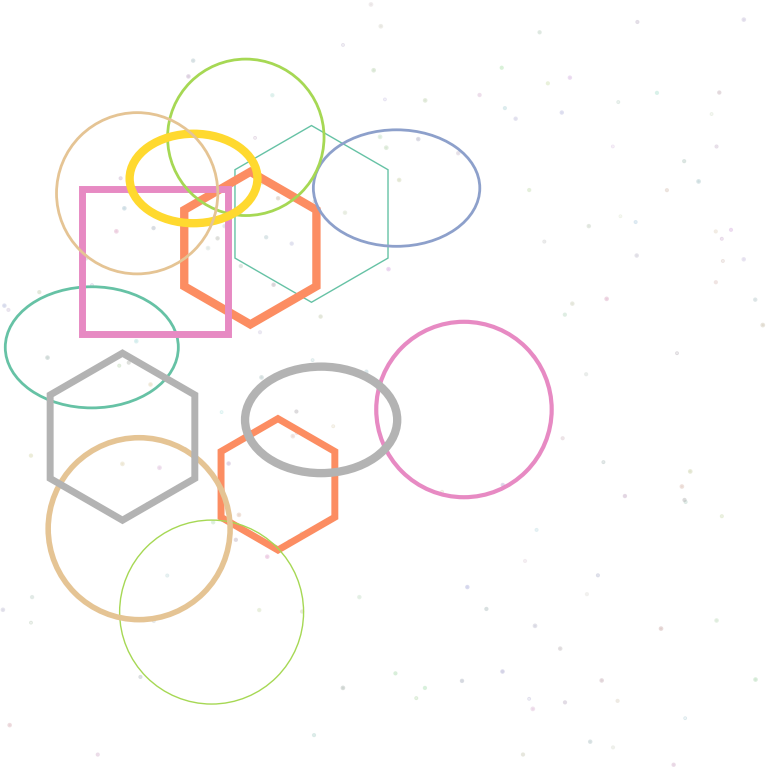[{"shape": "oval", "thickness": 1, "radius": 0.56, "center": [0.119, 0.549]}, {"shape": "hexagon", "thickness": 0.5, "radius": 0.57, "center": [0.405, 0.722]}, {"shape": "hexagon", "thickness": 2.5, "radius": 0.43, "center": [0.361, 0.371]}, {"shape": "hexagon", "thickness": 3, "radius": 0.5, "center": [0.325, 0.678]}, {"shape": "oval", "thickness": 1, "radius": 0.54, "center": [0.515, 0.756]}, {"shape": "square", "thickness": 2.5, "radius": 0.47, "center": [0.201, 0.66]}, {"shape": "circle", "thickness": 1.5, "radius": 0.57, "center": [0.603, 0.468]}, {"shape": "circle", "thickness": 0.5, "radius": 0.6, "center": [0.275, 0.205]}, {"shape": "circle", "thickness": 1, "radius": 0.51, "center": [0.319, 0.822]}, {"shape": "oval", "thickness": 3, "radius": 0.42, "center": [0.251, 0.768]}, {"shape": "circle", "thickness": 1, "radius": 0.52, "center": [0.178, 0.749]}, {"shape": "circle", "thickness": 2, "radius": 0.59, "center": [0.181, 0.313]}, {"shape": "oval", "thickness": 3, "radius": 0.49, "center": [0.417, 0.455]}, {"shape": "hexagon", "thickness": 2.5, "radius": 0.54, "center": [0.159, 0.433]}]